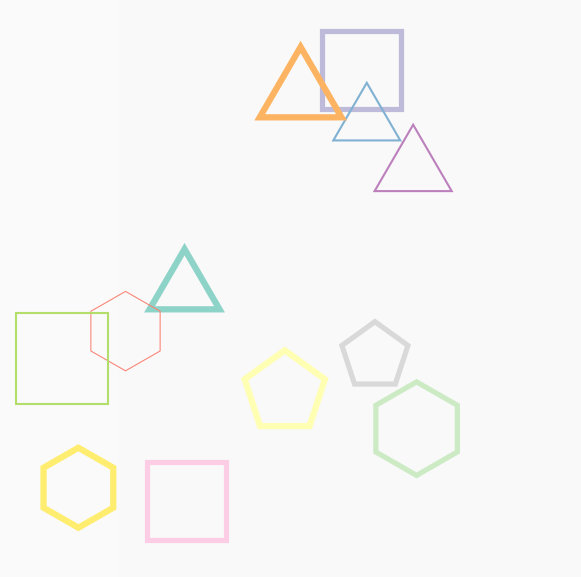[{"shape": "triangle", "thickness": 3, "radius": 0.35, "center": [0.317, 0.498]}, {"shape": "pentagon", "thickness": 3, "radius": 0.36, "center": [0.49, 0.32]}, {"shape": "square", "thickness": 2.5, "radius": 0.34, "center": [0.622, 0.879]}, {"shape": "hexagon", "thickness": 0.5, "radius": 0.34, "center": [0.216, 0.426]}, {"shape": "triangle", "thickness": 1, "radius": 0.33, "center": [0.631, 0.789]}, {"shape": "triangle", "thickness": 3, "radius": 0.41, "center": [0.517, 0.837]}, {"shape": "square", "thickness": 1, "radius": 0.39, "center": [0.107, 0.378]}, {"shape": "square", "thickness": 2.5, "radius": 0.34, "center": [0.321, 0.132]}, {"shape": "pentagon", "thickness": 2.5, "radius": 0.3, "center": [0.645, 0.382]}, {"shape": "triangle", "thickness": 1, "radius": 0.38, "center": [0.711, 0.707]}, {"shape": "hexagon", "thickness": 2.5, "radius": 0.4, "center": [0.717, 0.257]}, {"shape": "hexagon", "thickness": 3, "radius": 0.35, "center": [0.135, 0.155]}]